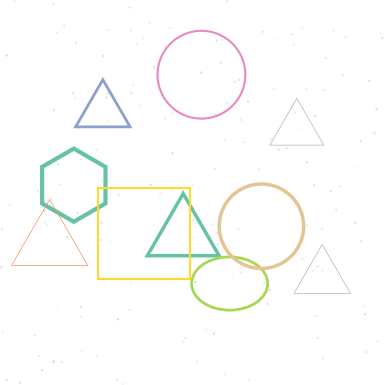[{"shape": "triangle", "thickness": 2.5, "radius": 0.54, "center": [0.476, 0.39]}, {"shape": "hexagon", "thickness": 3, "radius": 0.47, "center": [0.192, 0.519]}, {"shape": "triangle", "thickness": 0.5, "radius": 0.57, "center": [0.129, 0.367]}, {"shape": "triangle", "thickness": 2, "radius": 0.41, "center": [0.267, 0.711]}, {"shape": "circle", "thickness": 1.5, "radius": 0.57, "center": [0.523, 0.806]}, {"shape": "oval", "thickness": 2, "radius": 0.49, "center": [0.596, 0.264]}, {"shape": "square", "thickness": 1.5, "radius": 0.6, "center": [0.374, 0.394]}, {"shape": "circle", "thickness": 2.5, "radius": 0.55, "center": [0.679, 0.412]}, {"shape": "triangle", "thickness": 0.5, "radius": 0.42, "center": [0.837, 0.28]}, {"shape": "triangle", "thickness": 0.5, "radius": 0.4, "center": [0.771, 0.663]}]